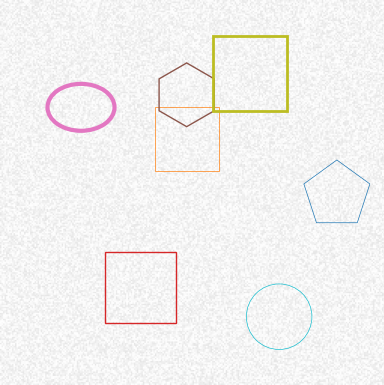[{"shape": "pentagon", "thickness": 0.5, "radius": 0.45, "center": [0.875, 0.494]}, {"shape": "square", "thickness": 0.5, "radius": 0.41, "center": [0.485, 0.639]}, {"shape": "square", "thickness": 1, "radius": 0.46, "center": [0.366, 0.253]}, {"shape": "hexagon", "thickness": 1, "radius": 0.41, "center": [0.485, 0.754]}, {"shape": "oval", "thickness": 3, "radius": 0.44, "center": [0.21, 0.721]}, {"shape": "square", "thickness": 2, "radius": 0.48, "center": [0.649, 0.809]}, {"shape": "circle", "thickness": 0.5, "radius": 0.43, "center": [0.725, 0.177]}]